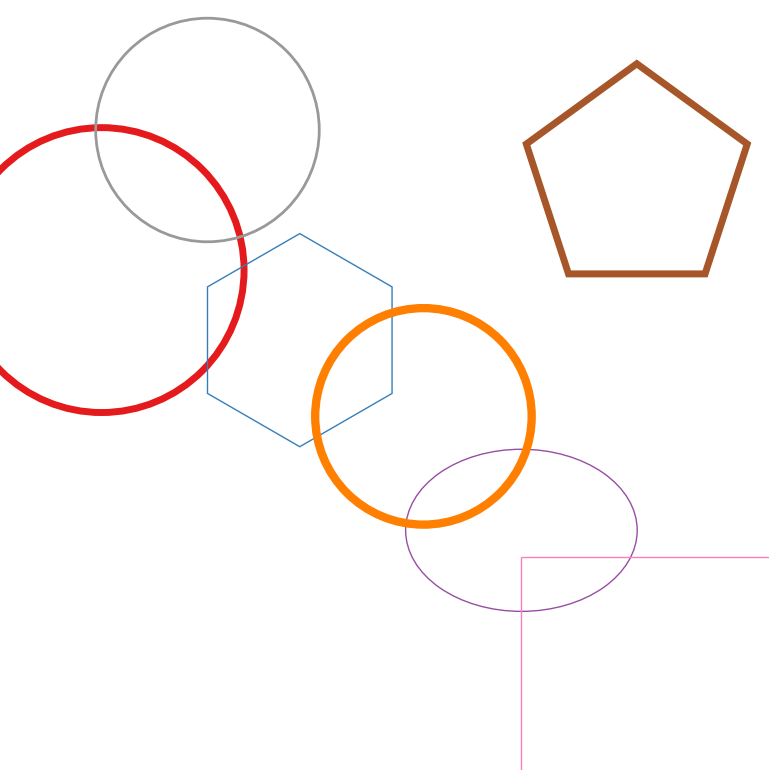[{"shape": "circle", "thickness": 2.5, "radius": 0.93, "center": [0.132, 0.649]}, {"shape": "hexagon", "thickness": 0.5, "radius": 0.69, "center": [0.389, 0.558]}, {"shape": "oval", "thickness": 0.5, "radius": 0.75, "center": [0.677, 0.311]}, {"shape": "circle", "thickness": 3, "radius": 0.7, "center": [0.55, 0.459]}, {"shape": "pentagon", "thickness": 2.5, "radius": 0.75, "center": [0.827, 0.766]}, {"shape": "square", "thickness": 0.5, "radius": 0.85, "center": [0.846, 0.108]}, {"shape": "circle", "thickness": 1, "radius": 0.73, "center": [0.269, 0.831]}]